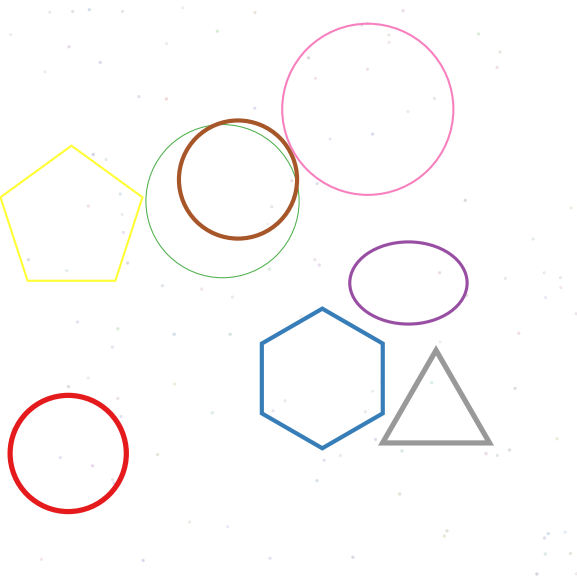[{"shape": "circle", "thickness": 2.5, "radius": 0.5, "center": [0.118, 0.214]}, {"shape": "hexagon", "thickness": 2, "radius": 0.6, "center": [0.558, 0.344]}, {"shape": "circle", "thickness": 0.5, "radius": 0.66, "center": [0.385, 0.651]}, {"shape": "oval", "thickness": 1.5, "radius": 0.51, "center": [0.707, 0.509]}, {"shape": "pentagon", "thickness": 1, "radius": 0.65, "center": [0.124, 0.618]}, {"shape": "circle", "thickness": 2, "radius": 0.51, "center": [0.412, 0.688]}, {"shape": "circle", "thickness": 1, "radius": 0.74, "center": [0.637, 0.81]}, {"shape": "triangle", "thickness": 2.5, "radius": 0.53, "center": [0.755, 0.286]}]